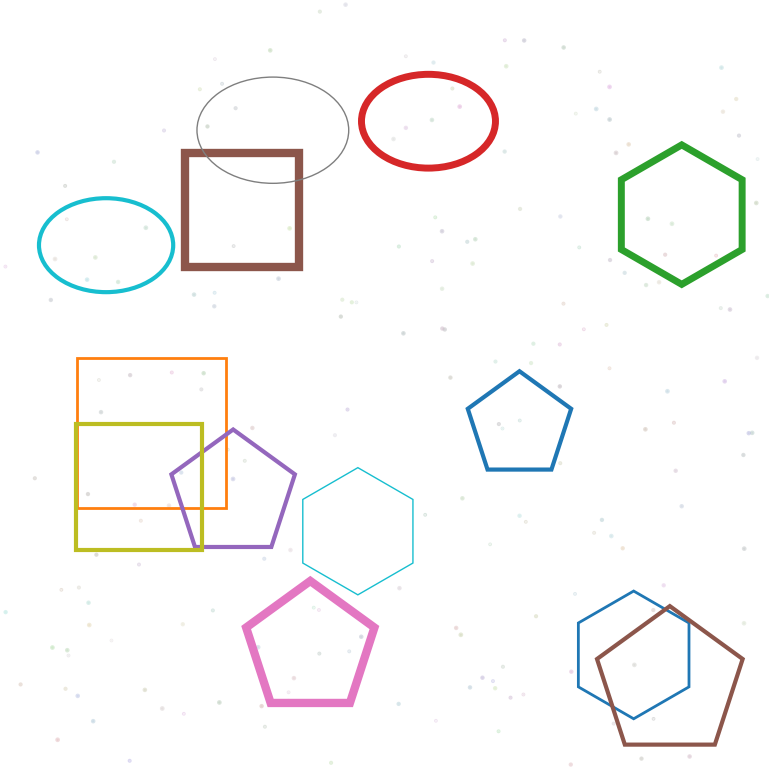[{"shape": "hexagon", "thickness": 1, "radius": 0.41, "center": [0.823, 0.149]}, {"shape": "pentagon", "thickness": 1.5, "radius": 0.35, "center": [0.675, 0.447]}, {"shape": "square", "thickness": 1, "radius": 0.49, "center": [0.197, 0.438]}, {"shape": "hexagon", "thickness": 2.5, "radius": 0.45, "center": [0.885, 0.721]}, {"shape": "oval", "thickness": 2.5, "radius": 0.44, "center": [0.556, 0.843]}, {"shape": "pentagon", "thickness": 1.5, "radius": 0.42, "center": [0.303, 0.358]}, {"shape": "pentagon", "thickness": 1.5, "radius": 0.5, "center": [0.87, 0.113]}, {"shape": "square", "thickness": 3, "radius": 0.37, "center": [0.315, 0.727]}, {"shape": "pentagon", "thickness": 3, "radius": 0.44, "center": [0.403, 0.158]}, {"shape": "oval", "thickness": 0.5, "radius": 0.49, "center": [0.354, 0.831]}, {"shape": "square", "thickness": 1.5, "radius": 0.41, "center": [0.181, 0.368]}, {"shape": "oval", "thickness": 1.5, "radius": 0.44, "center": [0.138, 0.682]}, {"shape": "hexagon", "thickness": 0.5, "radius": 0.41, "center": [0.465, 0.31]}]